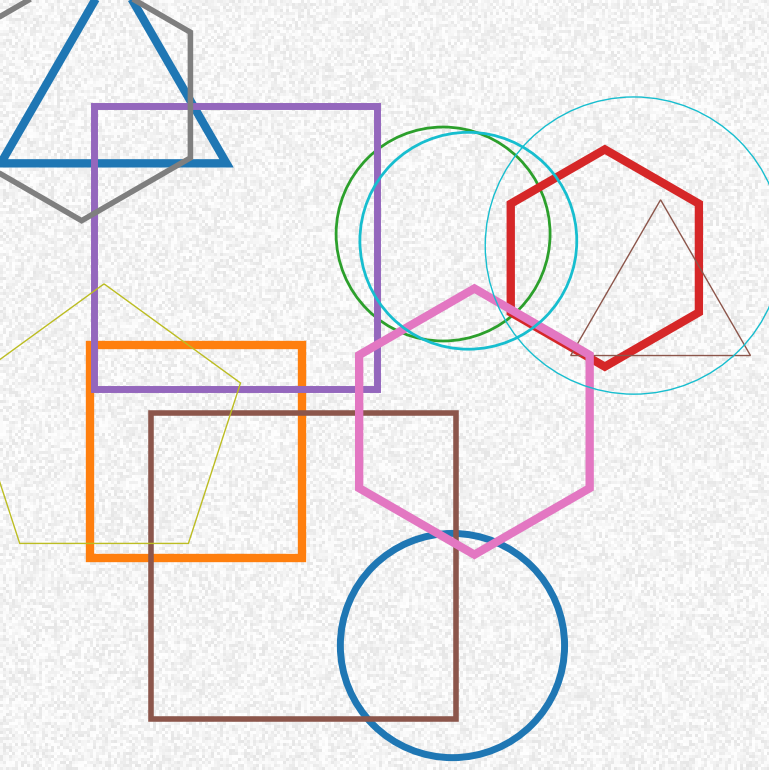[{"shape": "triangle", "thickness": 3, "radius": 0.85, "center": [0.148, 0.873]}, {"shape": "circle", "thickness": 2.5, "radius": 0.73, "center": [0.588, 0.162]}, {"shape": "square", "thickness": 3, "radius": 0.69, "center": [0.255, 0.414]}, {"shape": "circle", "thickness": 1, "radius": 0.69, "center": [0.575, 0.696]}, {"shape": "hexagon", "thickness": 3, "radius": 0.71, "center": [0.785, 0.665]}, {"shape": "square", "thickness": 2.5, "radius": 0.92, "center": [0.306, 0.679]}, {"shape": "triangle", "thickness": 0.5, "radius": 0.67, "center": [0.858, 0.606]}, {"shape": "square", "thickness": 2, "radius": 0.99, "center": [0.394, 0.265]}, {"shape": "hexagon", "thickness": 3, "radius": 0.86, "center": [0.616, 0.452]}, {"shape": "hexagon", "thickness": 2, "radius": 0.82, "center": [0.106, 0.877]}, {"shape": "pentagon", "thickness": 0.5, "radius": 0.93, "center": [0.135, 0.445]}, {"shape": "circle", "thickness": 0.5, "radius": 0.96, "center": [0.823, 0.681]}, {"shape": "circle", "thickness": 1, "radius": 0.7, "center": [0.608, 0.687]}]